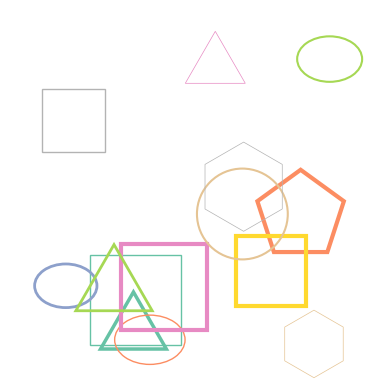[{"shape": "square", "thickness": 1, "radius": 0.59, "center": [0.351, 0.221]}, {"shape": "triangle", "thickness": 2.5, "radius": 0.49, "center": [0.347, 0.143]}, {"shape": "oval", "thickness": 1, "radius": 0.46, "center": [0.389, 0.117]}, {"shape": "pentagon", "thickness": 3, "radius": 0.59, "center": [0.781, 0.441]}, {"shape": "oval", "thickness": 2, "radius": 0.4, "center": [0.171, 0.258]}, {"shape": "triangle", "thickness": 0.5, "radius": 0.45, "center": [0.559, 0.829]}, {"shape": "square", "thickness": 3, "radius": 0.56, "center": [0.426, 0.254]}, {"shape": "oval", "thickness": 1.5, "radius": 0.42, "center": [0.856, 0.847]}, {"shape": "triangle", "thickness": 2, "radius": 0.57, "center": [0.296, 0.25]}, {"shape": "square", "thickness": 3, "radius": 0.46, "center": [0.704, 0.296]}, {"shape": "circle", "thickness": 1.5, "radius": 0.59, "center": [0.63, 0.444]}, {"shape": "hexagon", "thickness": 0.5, "radius": 0.44, "center": [0.816, 0.107]}, {"shape": "hexagon", "thickness": 0.5, "radius": 0.58, "center": [0.633, 0.515]}, {"shape": "square", "thickness": 1, "radius": 0.41, "center": [0.19, 0.688]}]